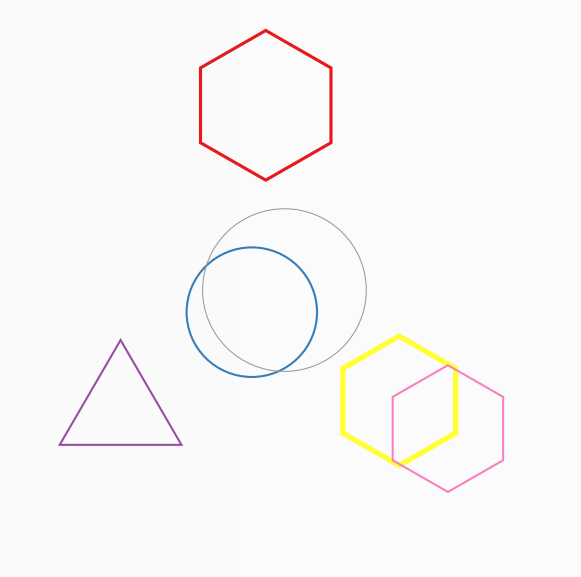[{"shape": "hexagon", "thickness": 1.5, "radius": 0.65, "center": [0.457, 0.817]}, {"shape": "circle", "thickness": 1, "radius": 0.56, "center": [0.433, 0.459]}, {"shape": "triangle", "thickness": 1, "radius": 0.6, "center": [0.207, 0.289]}, {"shape": "hexagon", "thickness": 2.5, "radius": 0.56, "center": [0.687, 0.305]}, {"shape": "hexagon", "thickness": 1, "radius": 0.55, "center": [0.771, 0.257]}, {"shape": "circle", "thickness": 0.5, "radius": 0.7, "center": [0.489, 0.497]}]